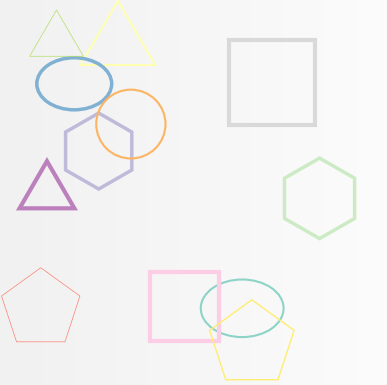[{"shape": "oval", "thickness": 1.5, "radius": 0.53, "center": [0.625, 0.199]}, {"shape": "triangle", "thickness": 1.5, "radius": 0.56, "center": [0.304, 0.887]}, {"shape": "hexagon", "thickness": 2.5, "radius": 0.49, "center": [0.255, 0.608]}, {"shape": "pentagon", "thickness": 0.5, "radius": 0.53, "center": [0.105, 0.198]}, {"shape": "oval", "thickness": 2.5, "radius": 0.48, "center": [0.192, 0.782]}, {"shape": "circle", "thickness": 1.5, "radius": 0.45, "center": [0.338, 0.678]}, {"shape": "triangle", "thickness": 0.5, "radius": 0.4, "center": [0.146, 0.894]}, {"shape": "square", "thickness": 3, "radius": 0.45, "center": [0.476, 0.204]}, {"shape": "square", "thickness": 3, "radius": 0.56, "center": [0.701, 0.786]}, {"shape": "triangle", "thickness": 3, "radius": 0.41, "center": [0.121, 0.5]}, {"shape": "hexagon", "thickness": 2.5, "radius": 0.52, "center": [0.825, 0.485]}, {"shape": "pentagon", "thickness": 1, "radius": 0.57, "center": [0.65, 0.107]}]